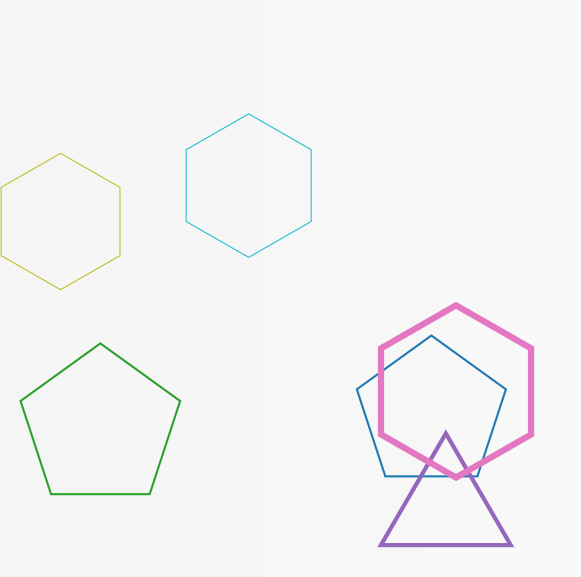[{"shape": "pentagon", "thickness": 1, "radius": 0.67, "center": [0.742, 0.283]}, {"shape": "pentagon", "thickness": 1, "radius": 0.72, "center": [0.173, 0.26]}, {"shape": "triangle", "thickness": 2, "radius": 0.64, "center": [0.767, 0.12]}, {"shape": "hexagon", "thickness": 3, "radius": 0.75, "center": [0.785, 0.321]}, {"shape": "hexagon", "thickness": 0.5, "radius": 0.59, "center": [0.104, 0.616]}, {"shape": "hexagon", "thickness": 0.5, "radius": 0.62, "center": [0.428, 0.678]}]